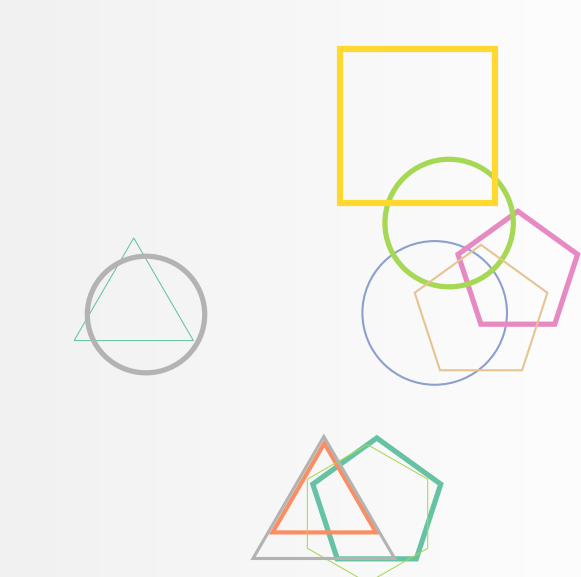[{"shape": "triangle", "thickness": 0.5, "radius": 0.59, "center": [0.23, 0.469]}, {"shape": "pentagon", "thickness": 2.5, "radius": 0.58, "center": [0.648, 0.125]}, {"shape": "triangle", "thickness": 2, "radius": 0.51, "center": [0.558, 0.129]}, {"shape": "circle", "thickness": 1, "radius": 0.62, "center": [0.748, 0.457]}, {"shape": "pentagon", "thickness": 2.5, "radius": 0.54, "center": [0.891, 0.525]}, {"shape": "hexagon", "thickness": 0.5, "radius": 0.6, "center": [0.632, 0.11]}, {"shape": "circle", "thickness": 2.5, "radius": 0.55, "center": [0.773, 0.613]}, {"shape": "square", "thickness": 3, "radius": 0.67, "center": [0.718, 0.781]}, {"shape": "pentagon", "thickness": 1, "radius": 0.6, "center": [0.828, 0.455]}, {"shape": "circle", "thickness": 2.5, "radius": 0.5, "center": [0.251, 0.454]}, {"shape": "triangle", "thickness": 1.5, "radius": 0.7, "center": [0.557, 0.102]}]